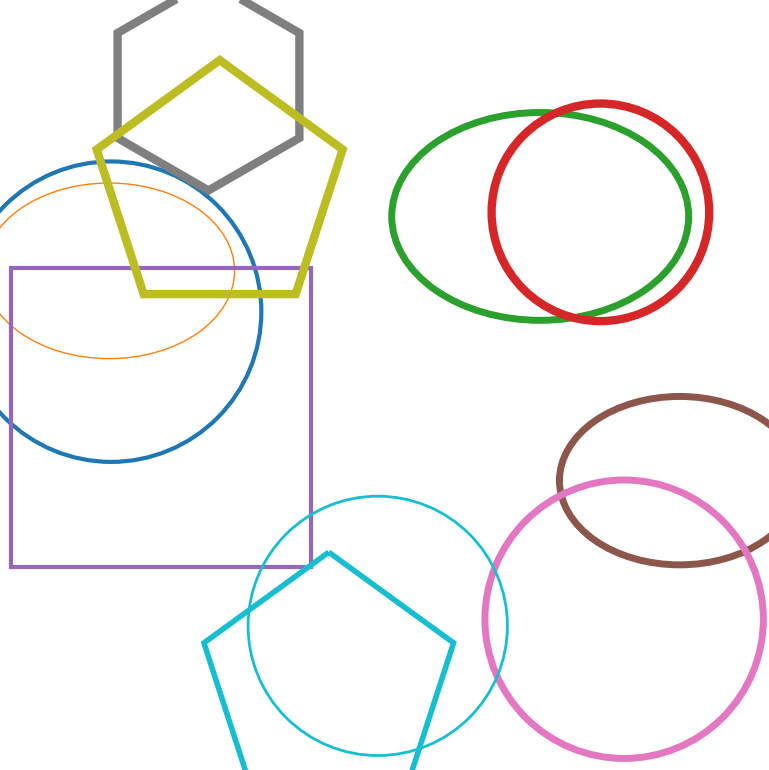[{"shape": "circle", "thickness": 1.5, "radius": 0.98, "center": [0.144, 0.595]}, {"shape": "oval", "thickness": 0.5, "radius": 0.81, "center": [0.142, 0.648]}, {"shape": "oval", "thickness": 2.5, "radius": 0.96, "center": [0.702, 0.719]}, {"shape": "circle", "thickness": 3, "radius": 0.71, "center": [0.78, 0.724]}, {"shape": "square", "thickness": 1.5, "radius": 0.97, "center": [0.209, 0.458]}, {"shape": "oval", "thickness": 2.5, "radius": 0.78, "center": [0.883, 0.376]}, {"shape": "circle", "thickness": 2.5, "radius": 0.9, "center": [0.811, 0.196]}, {"shape": "hexagon", "thickness": 3, "radius": 0.68, "center": [0.271, 0.889]}, {"shape": "pentagon", "thickness": 3, "radius": 0.84, "center": [0.285, 0.754]}, {"shape": "pentagon", "thickness": 2, "radius": 0.85, "center": [0.427, 0.112]}, {"shape": "circle", "thickness": 1, "radius": 0.84, "center": [0.491, 0.187]}]